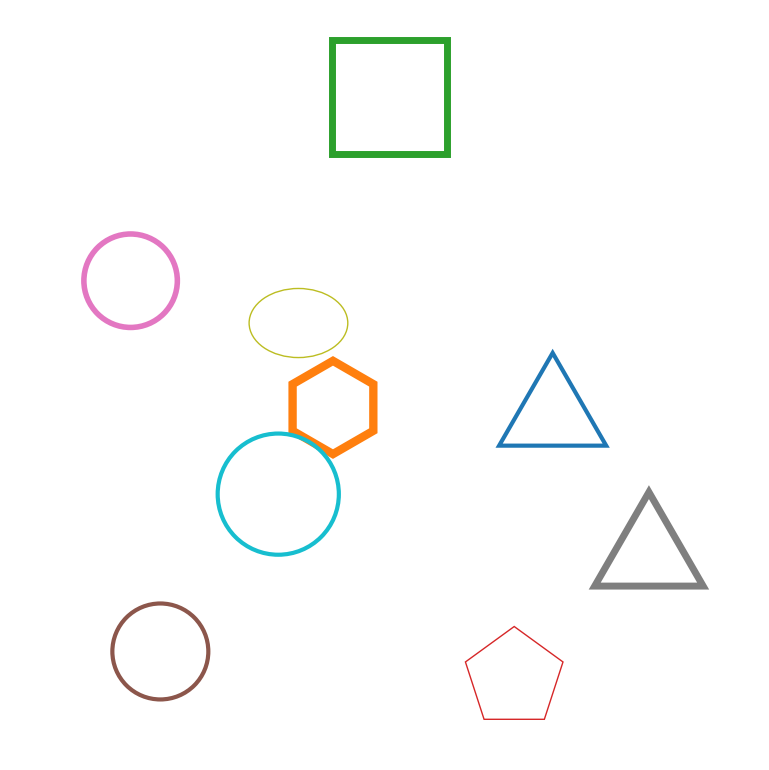[{"shape": "triangle", "thickness": 1.5, "radius": 0.4, "center": [0.718, 0.461]}, {"shape": "hexagon", "thickness": 3, "radius": 0.3, "center": [0.432, 0.471]}, {"shape": "square", "thickness": 2.5, "radius": 0.37, "center": [0.506, 0.874]}, {"shape": "pentagon", "thickness": 0.5, "radius": 0.33, "center": [0.668, 0.12]}, {"shape": "circle", "thickness": 1.5, "radius": 0.31, "center": [0.208, 0.154]}, {"shape": "circle", "thickness": 2, "radius": 0.3, "center": [0.17, 0.635]}, {"shape": "triangle", "thickness": 2.5, "radius": 0.41, "center": [0.843, 0.28]}, {"shape": "oval", "thickness": 0.5, "radius": 0.32, "center": [0.388, 0.581]}, {"shape": "circle", "thickness": 1.5, "radius": 0.39, "center": [0.361, 0.358]}]